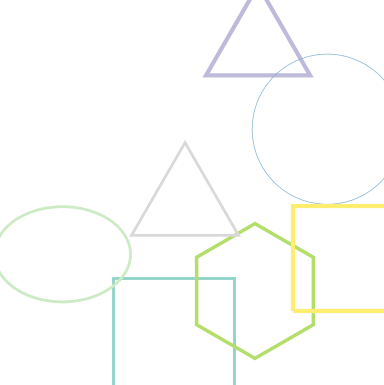[{"shape": "square", "thickness": 2, "radius": 0.79, "center": [0.45, 0.121]}, {"shape": "triangle", "thickness": 3, "radius": 0.78, "center": [0.67, 0.882]}, {"shape": "circle", "thickness": 0.5, "radius": 0.98, "center": [0.85, 0.664]}, {"shape": "hexagon", "thickness": 2.5, "radius": 0.88, "center": [0.662, 0.244]}, {"shape": "triangle", "thickness": 2, "radius": 0.8, "center": [0.481, 0.469]}, {"shape": "oval", "thickness": 2, "radius": 0.88, "center": [0.162, 0.34]}, {"shape": "square", "thickness": 3, "radius": 0.68, "center": [0.897, 0.329]}]